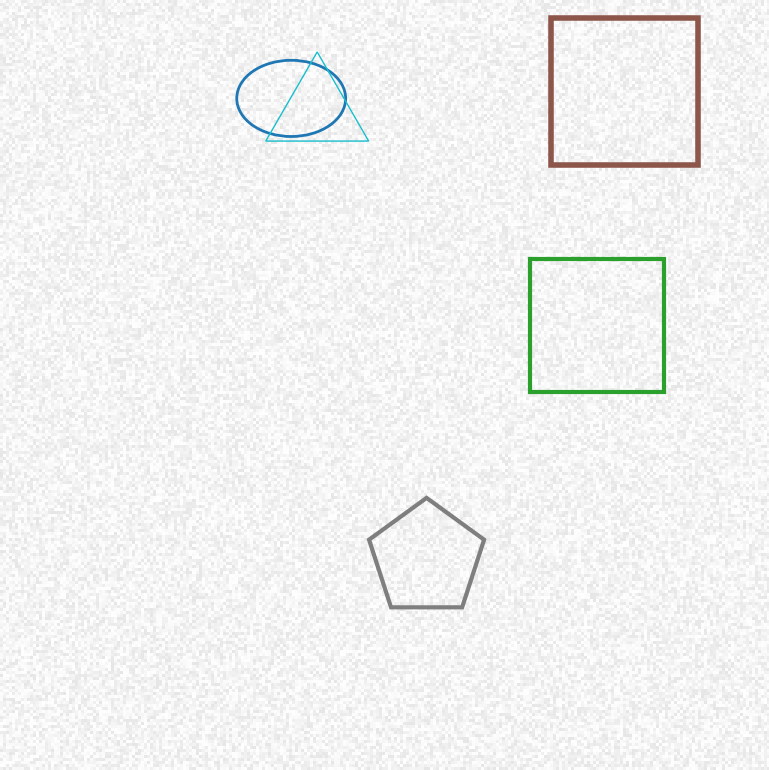[{"shape": "oval", "thickness": 1, "radius": 0.35, "center": [0.378, 0.872]}, {"shape": "square", "thickness": 1.5, "radius": 0.43, "center": [0.776, 0.577]}, {"shape": "square", "thickness": 2, "radius": 0.48, "center": [0.811, 0.882]}, {"shape": "pentagon", "thickness": 1.5, "radius": 0.39, "center": [0.554, 0.275]}, {"shape": "triangle", "thickness": 0.5, "radius": 0.39, "center": [0.412, 0.855]}]